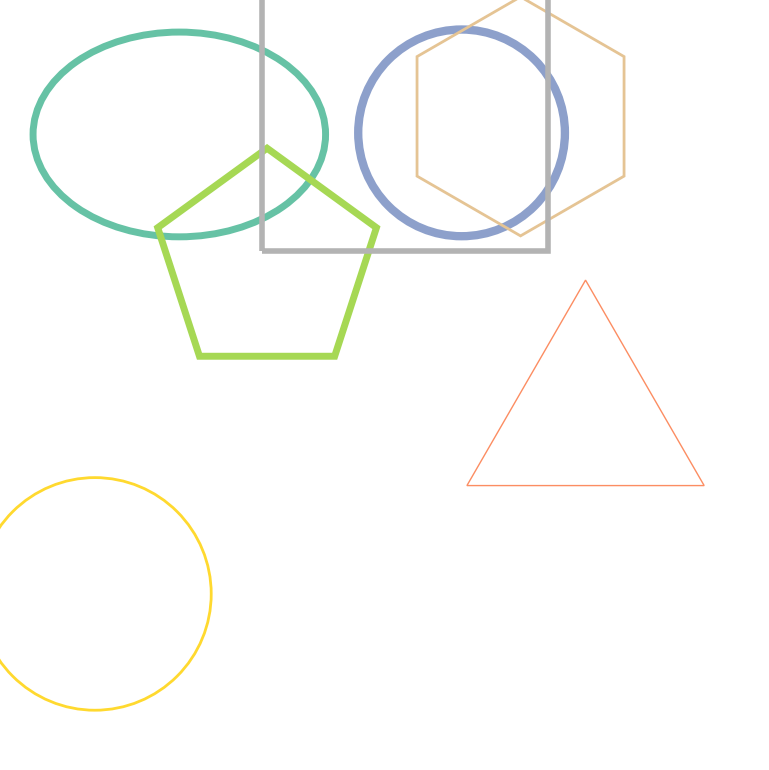[{"shape": "oval", "thickness": 2.5, "radius": 0.95, "center": [0.233, 0.825]}, {"shape": "triangle", "thickness": 0.5, "radius": 0.89, "center": [0.76, 0.458]}, {"shape": "circle", "thickness": 3, "radius": 0.67, "center": [0.599, 0.827]}, {"shape": "pentagon", "thickness": 2.5, "radius": 0.75, "center": [0.347, 0.658]}, {"shape": "circle", "thickness": 1, "radius": 0.76, "center": [0.123, 0.229]}, {"shape": "hexagon", "thickness": 1, "radius": 0.78, "center": [0.676, 0.849]}, {"shape": "square", "thickness": 2, "radius": 0.93, "center": [0.526, 0.86]}]